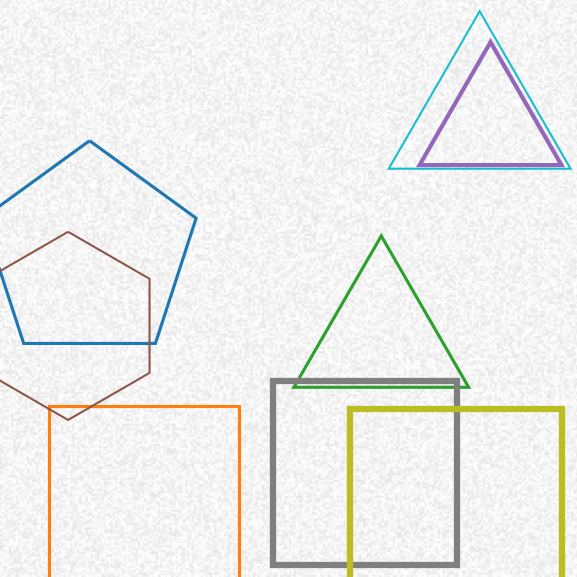[{"shape": "pentagon", "thickness": 1.5, "radius": 0.97, "center": [0.155, 0.561]}, {"shape": "square", "thickness": 1.5, "radius": 0.82, "center": [0.249, 0.132]}, {"shape": "triangle", "thickness": 1.5, "radius": 0.87, "center": [0.66, 0.416]}, {"shape": "triangle", "thickness": 2, "radius": 0.71, "center": [0.849, 0.784]}, {"shape": "hexagon", "thickness": 1, "radius": 0.81, "center": [0.118, 0.435]}, {"shape": "square", "thickness": 3, "radius": 0.8, "center": [0.632, 0.18]}, {"shape": "square", "thickness": 3, "radius": 0.92, "center": [0.79, 0.107]}, {"shape": "triangle", "thickness": 1, "radius": 0.91, "center": [0.831, 0.798]}]